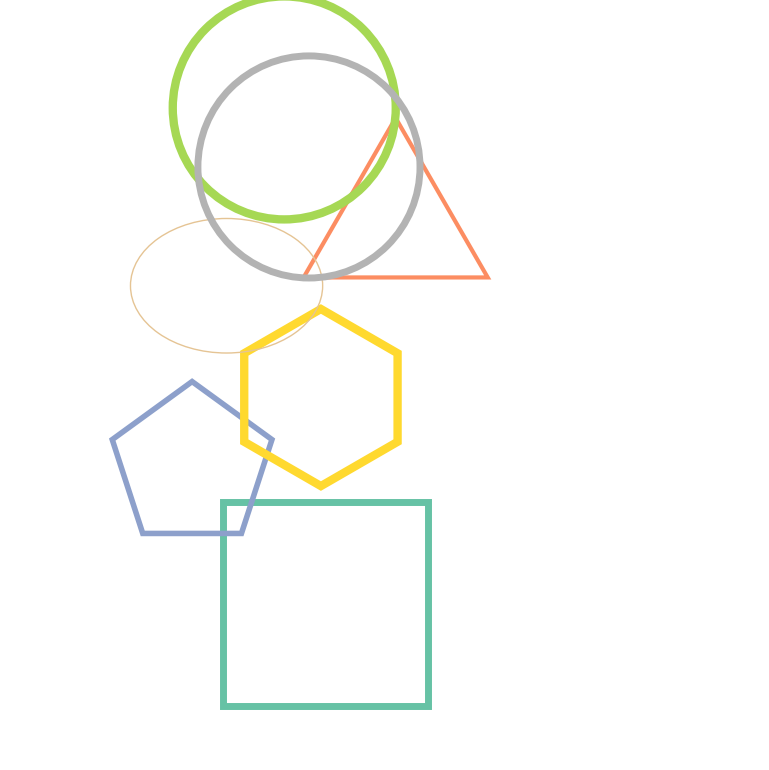[{"shape": "square", "thickness": 2.5, "radius": 0.66, "center": [0.422, 0.215]}, {"shape": "triangle", "thickness": 1.5, "radius": 0.69, "center": [0.514, 0.709]}, {"shape": "pentagon", "thickness": 2, "radius": 0.55, "center": [0.249, 0.395]}, {"shape": "circle", "thickness": 3, "radius": 0.72, "center": [0.369, 0.86]}, {"shape": "hexagon", "thickness": 3, "radius": 0.57, "center": [0.417, 0.484]}, {"shape": "oval", "thickness": 0.5, "radius": 0.62, "center": [0.294, 0.629]}, {"shape": "circle", "thickness": 2.5, "radius": 0.72, "center": [0.401, 0.783]}]